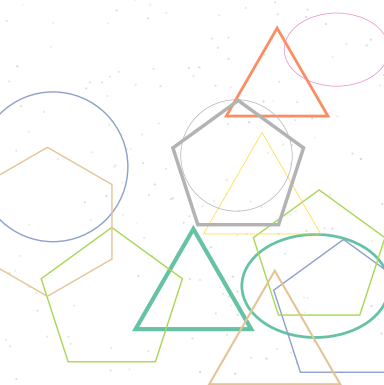[{"shape": "triangle", "thickness": 3, "radius": 0.87, "center": [0.502, 0.232]}, {"shape": "oval", "thickness": 2, "radius": 0.96, "center": [0.819, 0.257]}, {"shape": "triangle", "thickness": 2, "radius": 0.76, "center": [0.72, 0.775]}, {"shape": "pentagon", "thickness": 1, "radius": 0.95, "center": [0.892, 0.187]}, {"shape": "circle", "thickness": 1, "radius": 0.97, "center": [0.138, 0.567]}, {"shape": "oval", "thickness": 0.5, "radius": 0.68, "center": [0.874, 0.871]}, {"shape": "pentagon", "thickness": 1, "radius": 0.9, "center": [0.829, 0.327]}, {"shape": "pentagon", "thickness": 1, "radius": 0.96, "center": [0.29, 0.216]}, {"shape": "triangle", "thickness": 0.5, "radius": 0.88, "center": [0.681, 0.48]}, {"shape": "hexagon", "thickness": 1, "radius": 0.97, "center": [0.123, 0.424]}, {"shape": "triangle", "thickness": 1.5, "radius": 0.98, "center": [0.714, 0.1]}, {"shape": "pentagon", "thickness": 2.5, "radius": 0.89, "center": [0.619, 0.561]}, {"shape": "circle", "thickness": 0.5, "radius": 0.72, "center": [0.614, 0.596]}]